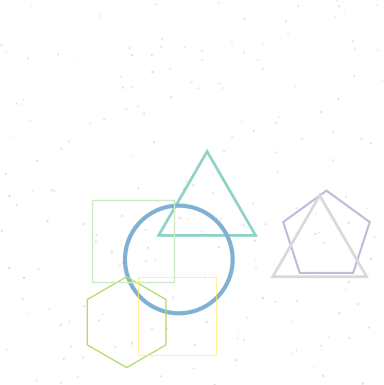[{"shape": "triangle", "thickness": 2, "radius": 0.73, "center": [0.538, 0.461]}, {"shape": "pentagon", "thickness": 1.5, "radius": 0.59, "center": [0.848, 0.387]}, {"shape": "circle", "thickness": 3, "radius": 0.7, "center": [0.464, 0.326]}, {"shape": "hexagon", "thickness": 1, "radius": 0.59, "center": [0.329, 0.163]}, {"shape": "triangle", "thickness": 2, "radius": 0.7, "center": [0.83, 0.352]}, {"shape": "square", "thickness": 1, "radius": 0.53, "center": [0.346, 0.375]}, {"shape": "square", "thickness": 0.5, "radius": 0.51, "center": [0.459, 0.18]}]